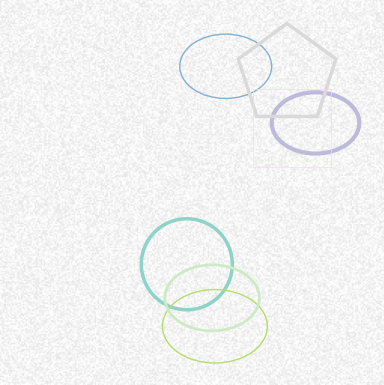[{"shape": "circle", "thickness": 2.5, "radius": 0.59, "center": [0.485, 0.314]}, {"shape": "oval", "thickness": 3, "radius": 0.57, "center": [0.82, 0.681]}, {"shape": "oval", "thickness": 1, "radius": 0.6, "center": [0.586, 0.828]}, {"shape": "oval", "thickness": 1, "radius": 0.68, "center": [0.558, 0.153]}, {"shape": "pentagon", "thickness": 2.5, "radius": 0.67, "center": [0.746, 0.806]}, {"shape": "oval", "thickness": 2, "radius": 0.61, "center": [0.551, 0.226]}, {"shape": "square", "thickness": 0.5, "radius": 0.5, "center": [0.758, 0.668]}]